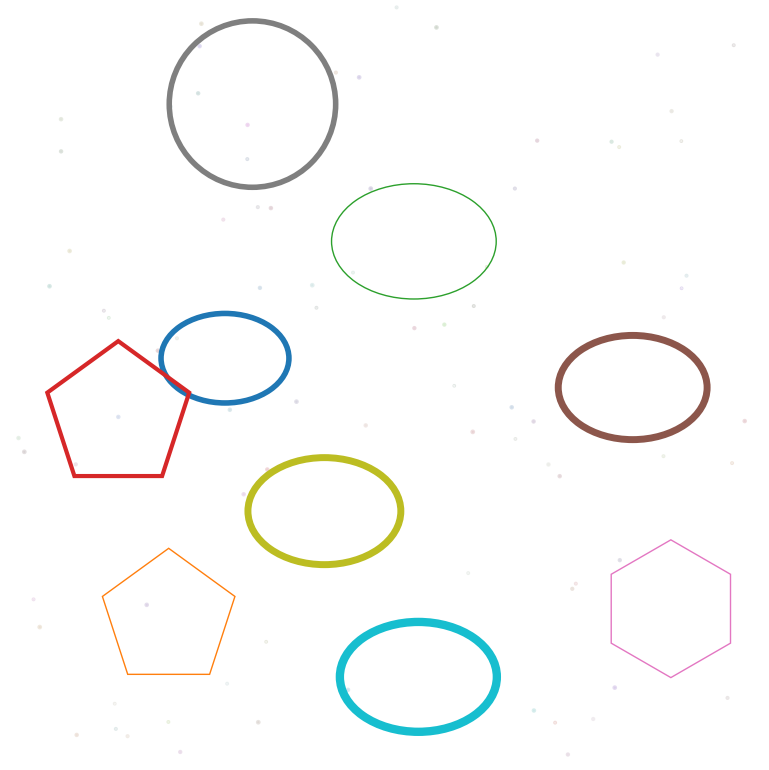[{"shape": "oval", "thickness": 2, "radius": 0.42, "center": [0.292, 0.535]}, {"shape": "pentagon", "thickness": 0.5, "radius": 0.45, "center": [0.219, 0.197]}, {"shape": "oval", "thickness": 0.5, "radius": 0.53, "center": [0.538, 0.687]}, {"shape": "pentagon", "thickness": 1.5, "radius": 0.48, "center": [0.154, 0.46]}, {"shape": "oval", "thickness": 2.5, "radius": 0.48, "center": [0.822, 0.497]}, {"shape": "hexagon", "thickness": 0.5, "radius": 0.45, "center": [0.871, 0.209]}, {"shape": "circle", "thickness": 2, "radius": 0.54, "center": [0.328, 0.865]}, {"shape": "oval", "thickness": 2.5, "radius": 0.5, "center": [0.421, 0.336]}, {"shape": "oval", "thickness": 3, "radius": 0.51, "center": [0.543, 0.121]}]